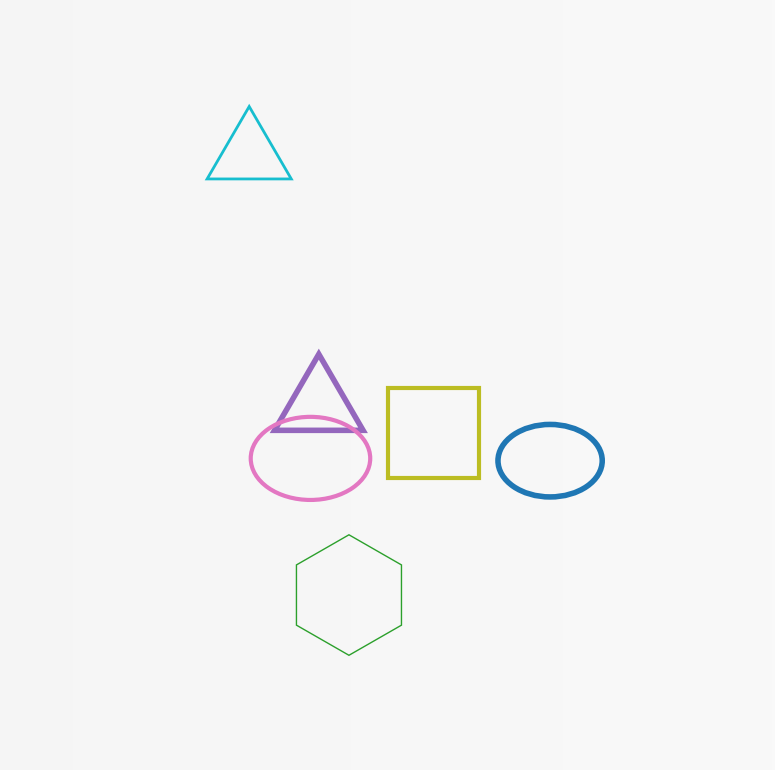[{"shape": "oval", "thickness": 2, "radius": 0.34, "center": [0.71, 0.402]}, {"shape": "hexagon", "thickness": 0.5, "radius": 0.39, "center": [0.45, 0.227]}, {"shape": "triangle", "thickness": 2, "radius": 0.33, "center": [0.411, 0.474]}, {"shape": "oval", "thickness": 1.5, "radius": 0.39, "center": [0.401, 0.405]}, {"shape": "square", "thickness": 1.5, "radius": 0.29, "center": [0.559, 0.438]}, {"shape": "triangle", "thickness": 1, "radius": 0.31, "center": [0.322, 0.799]}]